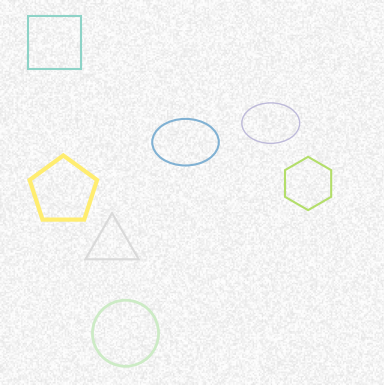[{"shape": "square", "thickness": 1.5, "radius": 0.35, "center": [0.142, 0.89]}, {"shape": "oval", "thickness": 1, "radius": 0.38, "center": [0.703, 0.68]}, {"shape": "oval", "thickness": 1.5, "radius": 0.43, "center": [0.482, 0.631]}, {"shape": "hexagon", "thickness": 1.5, "radius": 0.35, "center": [0.8, 0.523]}, {"shape": "triangle", "thickness": 1.5, "radius": 0.4, "center": [0.291, 0.366]}, {"shape": "circle", "thickness": 2, "radius": 0.43, "center": [0.326, 0.134]}, {"shape": "pentagon", "thickness": 3, "radius": 0.46, "center": [0.165, 0.504]}]